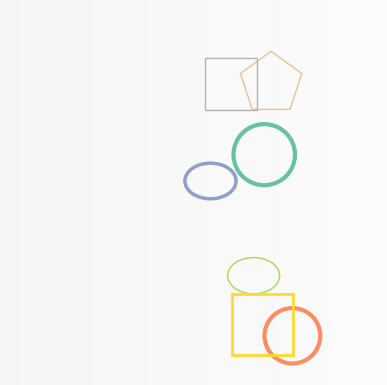[{"shape": "circle", "thickness": 3, "radius": 0.4, "center": [0.682, 0.598]}, {"shape": "circle", "thickness": 3, "radius": 0.36, "center": [0.755, 0.128]}, {"shape": "oval", "thickness": 2.5, "radius": 0.33, "center": [0.543, 0.53]}, {"shape": "oval", "thickness": 1, "radius": 0.34, "center": [0.655, 0.284]}, {"shape": "square", "thickness": 2, "radius": 0.39, "center": [0.678, 0.158]}, {"shape": "pentagon", "thickness": 1, "radius": 0.42, "center": [0.7, 0.783]}, {"shape": "square", "thickness": 1, "radius": 0.34, "center": [0.596, 0.782]}]